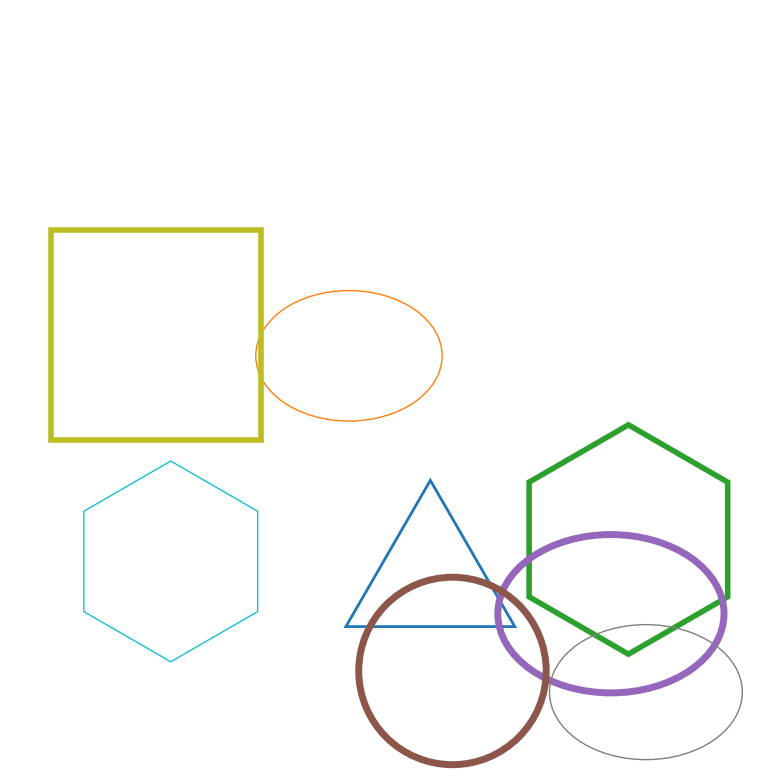[{"shape": "triangle", "thickness": 1, "radius": 0.63, "center": [0.559, 0.25]}, {"shape": "oval", "thickness": 0.5, "radius": 0.61, "center": [0.453, 0.538]}, {"shape": "hexagon", "thickness": 2, "radius": 0.74, "center": [0.816, 0.299]}, {"shape": "oval", "thickness": 2.5, "radius": 0.73, "center": [0.793, 0.203]}, {"shape": "circle", "thickness": 2.5, "radius": 0.61, "center": [0.588, 0.129]}, {"shape": "oval", "thickness": 0.5, "radius": 0.63, "center": [0.839, 0.101]}, {"shape": "square", "thickness": 2, "radius": 0.68, "center": [0.202, 0.565]}, {"shape": "hexagon", "thickness": 0.5, "radius": 0.65, "center": [0.222, 0.271]}]